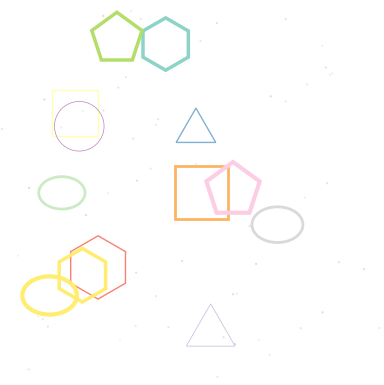[{"shape": "hexagon", "thickness": 2.5, "radius": 0.34, "center": [0.43, 0.886]}, {"shape": "square", "thickness": 1, "radius": 0.3, "center": [0.195, 0.707]}, {"shape": "triangle", "thickness": 0.5, "radius": 0.37, "center": [0.547, 0.138]}, {"shape": "hexagon", "thickness": 1, "radius": 0.41, "center": [0.255, 0.305]}, {"shape": "triangle", "thickness": 1, "radius": 0.3, "center": [0.509, 0.66]}, {"shape": "square", "thickness": 2, "radius": 0.35, "center": [0.523, 0.5]}, {"shape": "pentagon", "thickness": 2.5, "radius": 0.34, "center": [0.304, 0.9]}, {"shape": "pentagon", "thickness": 3, "radius": 0.36, "center": [0.605, 0.506]}, {"shape": "oval", "thickness": 2, "radius": 0.33, "center": [0.721, 0.416]}, {"shape": "circle", "thickness": 0.5, "radius": 0.32, "center": [0.206, 0.672]}, {"shape": "oval", "thickness": 2, "radius": 0.3, "center": [0.161, 0.499]}, {"shape": "hexagon", "thickness": 2.5, "radius": 0.35, "center": [0.214, 0.285]}, {"shape": "oval", "thickness": 3, "radius": 0.35, "center": [0.129, 0.233]}]